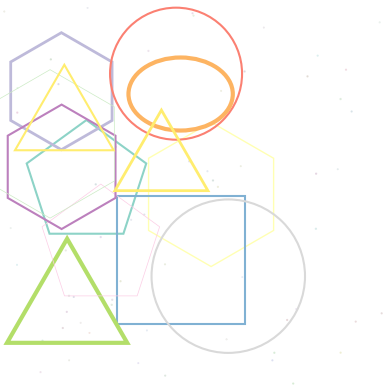[{"shape": "pentagon", "thickness": 1.5, "radius": 0.82, "center": [0.225, 0.525]}, {"shape": "hexagon", "thickness": 1, "radius": 0.94, "center": [0.548, 0.495]}, {"shape": "hexagon", "thickness": 2, "radius": 0.76, "center": [0.159, 0.763]}, {"shape": "circle", "thickness": 1.5, "radius": 0.86, "center": [0.457, 0.809]}, {"shape": "square", "thickness": 1.5, "radius": 0.83, "center": [0.47, 0.324]}, {"shape": "oval", "thickness": 3, "radius": 0.68, "center": [0.469, 0.756]}, {"shape": "triangle", "thickness": 3, "radius": 0.9, "center": [0.174, 0.2]}, {"shape": "pentagon", "thickness": 0.5, "radius": 0.8, "center": [0.262, 0.361]}, {"shape": "circle", "thickness": 1.5, "radius": 1.0, "center": [0.593, 0.283]}, {"shape": "hexagon", "thickness": 1.5, "radius": 0.81, "center": [0.16, 0.567]}, {"shape": "hexagon", "thickness": 0.5, "radius": 0.96, "center": [0.13, 0.626]}, {"shape": "triangle", "thickness": 1.5, "radius": 0.74, "center": [0.167, 0.684]}, {"shape": "triangle", "thickness": 2, "radius": 0.7, "center": [0.419, 0.575]}]